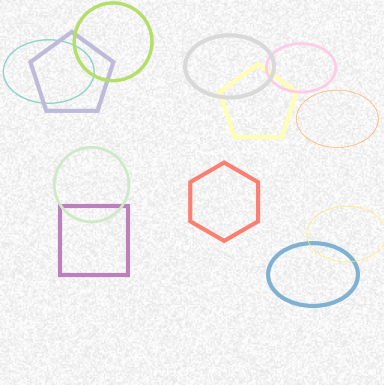[{"shape": "oval", "thickness": 1, "radius": 0.59, "center": [0.127, 0.814]}, {"shape": "pentagon", "thickness": 3, "radius": 0.52, "center": [0.671, 0.729]}, {"shape": "pentagon", "thickness": 3, "radius": 0.57, "center": [0.187, 0.804]}, {"shape": "hexagon", "thickness": 3, "radius": 0.51, "center": [0.582, 0.476]}, {"shape": "oval", "thickness": 3, "radius": 0.58, "center": [0.813, 0.287]}, {"shape": "oval", "thickness": 0.5, "radius": 0.53, "center": [0.876, 0.691]}, {"shape": "circle", "thickness": 2.5, "radius": 0.5, "center": [0.294, 0.891]}, {"shape": "oval", "thickness": 2, "radius": 0.45, "center": [0.782, 0.824]}, {"shape": "oval", "thickness": 3, "radius": 0.58, "center": [0.596, 0.827]}, {"shape": "square", "thickness": 3, "radius": 0.45, "center": [0.244, 0.376]}, {"shape": "circle", "thickness": 2, "radius": 0.48, "center": [0.238, 0.52]}, {"shape": "oval", "thickness": 0.5, "radius": 0.52, "center": [0.9, 0.392]}]